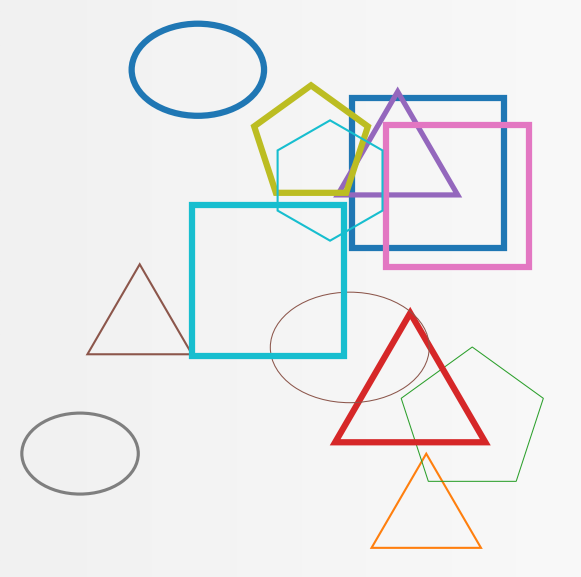[{"shape": "square", "thickness": 3, "radius": 0.65, "center": [0.737, 0.7]}, {"shape": "oval", "thickness": 3, "radius": 0.57, "center": [0.34, 0.878]}, {"shape": "triangle", "thickness": 1, "radius": 0.54, "center": [0.733, 0.105]}, {"shape": "pentagon", "thickness": 0.5, "radius": 0.64, "center": [0.812, 0.27]}, {"shape": "triangle", "thickness": 3, "radius": 0.75, "center": [0.706, 0.308]}, {"shape": "triangle", "thickness": 2.5, "radius": 0.6, "center": [0.684, 0.721]}, {"shape": "triangle", "thickness": 1, "radius": 0.52, "center": [0.24, 0.438]}, {"shape": "oval", "thickness": 0.5, "radius": 0.68, "center": [0.602, 0.398]}, {"shape": "square", "thickness": 3, "radius": 0.61, "center": [0.788, 0.66]}, {"shape": "oval", "thickness": 1.5, "radius": 0.5, "center": [0.138, 0.214]}, {"shape": "pentagon", "thickness": 3, "radius": 0.51, "center": [0.535, 0.748]}, {"shape": "square", "thickness": 3, "radius": 0.65, "center": [0.461, 0.513]}, {"shape": "hexagon", "thickness": 1, "radius": 0.52, "center": [0.568, 0.687]}]